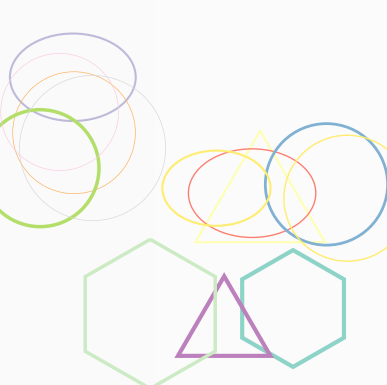[{"shape": "hexagon", "thickness": 3, "radius": 0.76, "center": [0.756, 0.199]}, {"shape": "triangle", "thickness": 1.5, "radius": 0.96, "center": [0.671, 0.467]}, {"shape": "oval", "thickness": 1.5, "radius": 0.81, "center": [0.188, 0.799]}, {"shape": "oval", "thickness": 1, "radius": 0.82, "center": [0.651, 0.498]}, {"shape": "circle", "thickness": 2, "radius": 0.79, "center": [0.843, 0.521]}, {"shape": "circle", "thickness": 0.5, "radius": 0.79, "center": [0.191, 0.655]}, {"shape": "circle", "thickness": 2.5, "radius": 0.76, "center": [0.104, 0.563]}, {"shape": "circle", "thickness": 0.5, "radius": 0.76, "center": [0.154, 0.709]}, {"shape": "circle", "thickness": 0.5, "radius": 0.94, "center": [0.239, 0.616]}, {"shape": "triangle", "thickness": 3, "radius": 0.69, "center": [0.579, 0.145]}, {"shape": "hexagon", "thickness": 2.5, "radius": 0.97, "center": [0.388, 0.185]}, {"shape": "circle", "thickness": 1, "radius": 0.82, "center": [0.896, 0.485]}, {"shape": "oval", "thickness": 1.5, "radius": 0.7, "center": [0.559, 0.511]}]